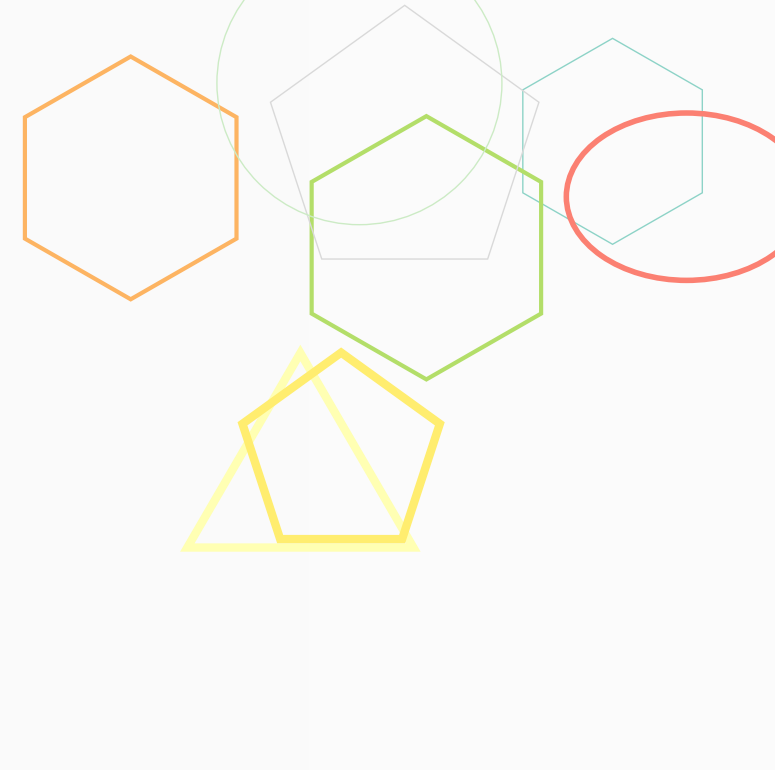[{"shape": "hexagon", "thickness": 0.5, "radius": 0.67, "center": [0.79, 0.816]}, {"shape": "triangle", "thickness": 3, "radius": 0.84, "center": [0.388, 0.373]}, {"shape": "oval", "thickness": 2, "radius": 0.78, "center": [0.886, 0.745]}, {"shape": "hexagon", "thickness": 1.5, "radius": 0.79, "center": [0.169, 0.769]}, {"shape": "hexagon", "thickness": 1.5, "radius": 0.85, "center": [0.55, 0.678]}, {"shape": "pentagon", "thickness": 0.5, "radius": 0.91, "center": [0.522, 0.811]}, {"shape": "circle", "thickness": 0.5, "radius": 0.92, "center": [0.464, 0.892]}, {"shape": "pentagon", "thickness": 3, "radius": 0.67, "center": [0.44, 0.408]}]